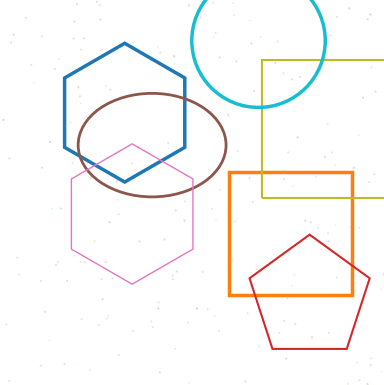[{"shape": "hexagon", "thickness": 2.5, "radius": 0.9, "center": [0.324, 0.707]}, {"shape": "square", "thickness": 2.5, "radius": 0.8, "center": [0.755, 0.393]}, {"shape": "pentagon", "thickness": 1.5, "radius": 0.82, "center": [0.804, 0.226]}, {"shape": "oval", "thickness": 2, "radius": 0.96, "center": [0.395, 0.623]}, {"shape": "hexagon", "thickness": 1, "radius": 0.91, "center": [0.343, 0.444]}, {"shape": "square", "thickness": 1.5, "radius": 0.9, "center": [0.86, 0.666]}, {"shape": "circle", "thickness": 2.5, "radius": 0.87, "center": [0.671, 0.894]}]